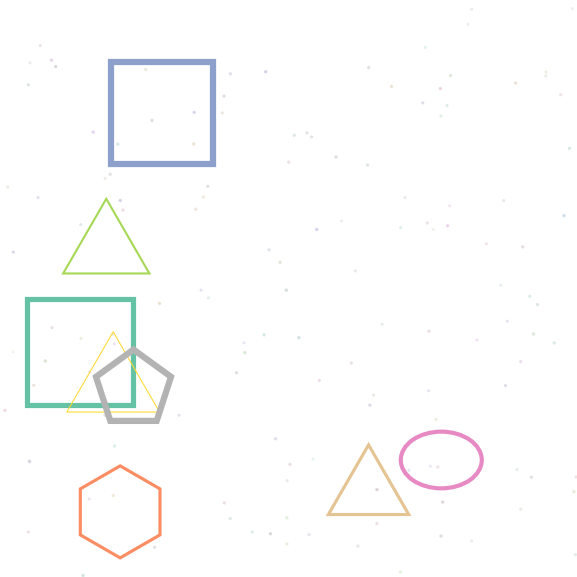[{"shape": "square", "thickness": 2.5, "radius": 0.46, "center": [0.139, 0.39]}, {"shape": "hexagon", "thickness": 1.5, "radius": 0.4, "center": [0.208, 0.113]}, {"shape": "square", "thickness": 3, "radius": 0.44, "center": [0.281, 0.804]}, {"shape": "oval", "thickness": 2, "radius": 0.35, "center": [0.764, 0.203]}, {"shape": "triangle", "thickness": 1, "radius": 0.43, "center": [0.184, 0.569]}, {"shape": "triangle", "thickness": 0.5, "radius": 0.46, "center": [0.196, 0.332]}, {"shape": "triangle", "thickness": 1.5, "radius": 0.4, "center": [0.638, 0.148]}, {"shape": "pentagon", "thickness": 3, "radius": 0.34, "center": [0.231, 0.326]}]